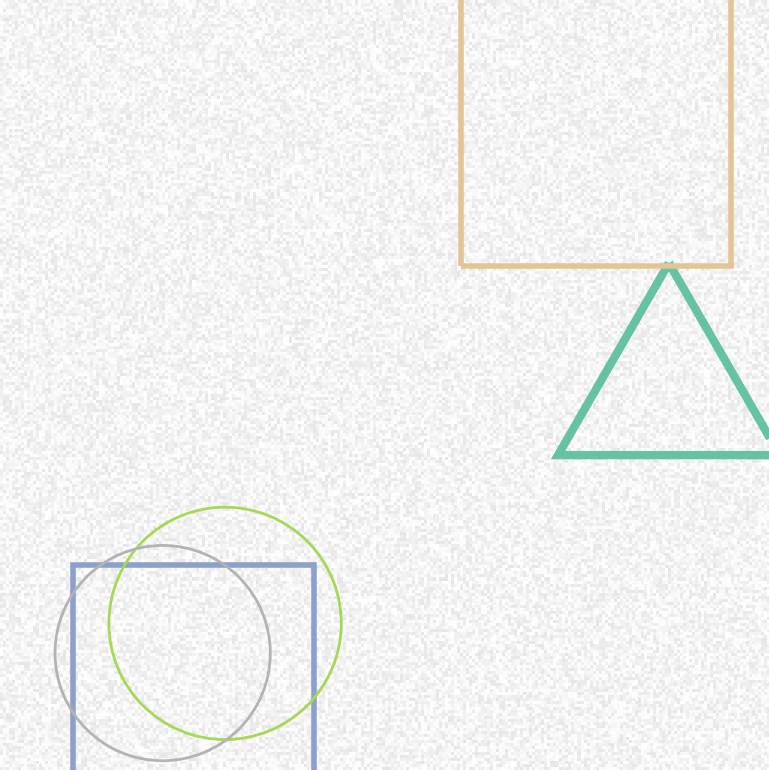[{"shape": "triangle", "thickness": 3, "radius": 0.83, "center": [0.869, 0.492]}, {"shape": "square", "thickness": 2, "radius": 0.78, "center": [0.252, 0.11]}, {"shape": "circle", "thickness": 1, "radius": 0.75, "center": [0.292, 0.19]}, {"shape": "square", "thickness": 2, "radius": 0.88, "center": [0.774, 0.83]}, {"shape": "circle", "thickness": 1, "radius": 0.7, "center": [0.211, 0.152]}]